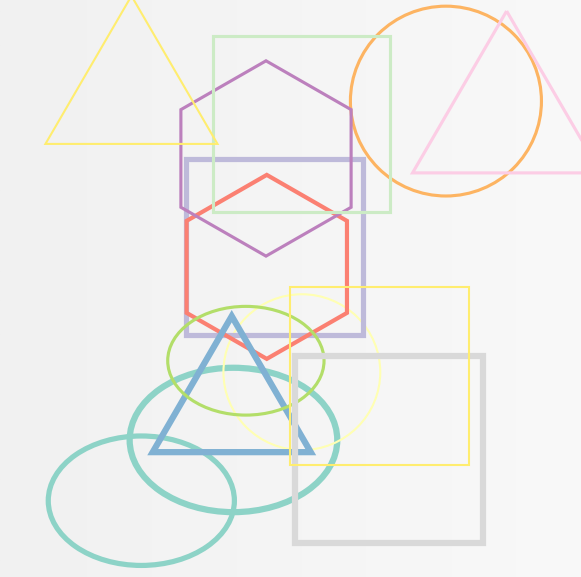[{"shape": "oval", "thickness": 2.5, "radius": 0.8, "center": [0.243, 0.132]}, {"shape": "oval", "thickness": 3, "radius": 0.89, "center": [0.402, 0.237]}, {"shape": "circle", "thickness": 1, "radius": 0.67, "center": [0.519, 0.355]}, {"shape": "square", "thickness": 2.5, "radius": 0.76, "center": [0.473, 0.571]}, {"shape": "hexagon", "thickness": 2, "radius": 0.8, "center": [0.459, 0.537]}, {"shape": "triangle", "thickness": 3, "radius": 0.78, "center": [0.399, 0.295]}, {"shape": "circle", "thickness": 1.5, "radius": 0.82, "center": [0.767, 0.824]}, {"shape": "oval", "thickness": 1.5, "radius": 0.67, "center": [0.423, 0.374]}, {"shape": "triangle", "thickness": 1.5, "radius": 0.93, "center": [0.872, 0.793]}, {"shape": "square", "thickness": 3, "radius": 0.81, "center": [0.669, 0.22]}, {"shape": "hexagon", "thickness": 1.5, "radius": 0.85, "center": [0.458, 0.725]}, {"shape": "square", "thickness": 1.5, "radius": 0.76, "center": [0.518, 0.785]}, {"shape": "square", "thickness": 1, "radius": 0.77, "center": [0.653, 0.348]}, {"shape": "triangle", "thickness": 1, "radius": 0.85, "center": [0.226, 0.835]}]